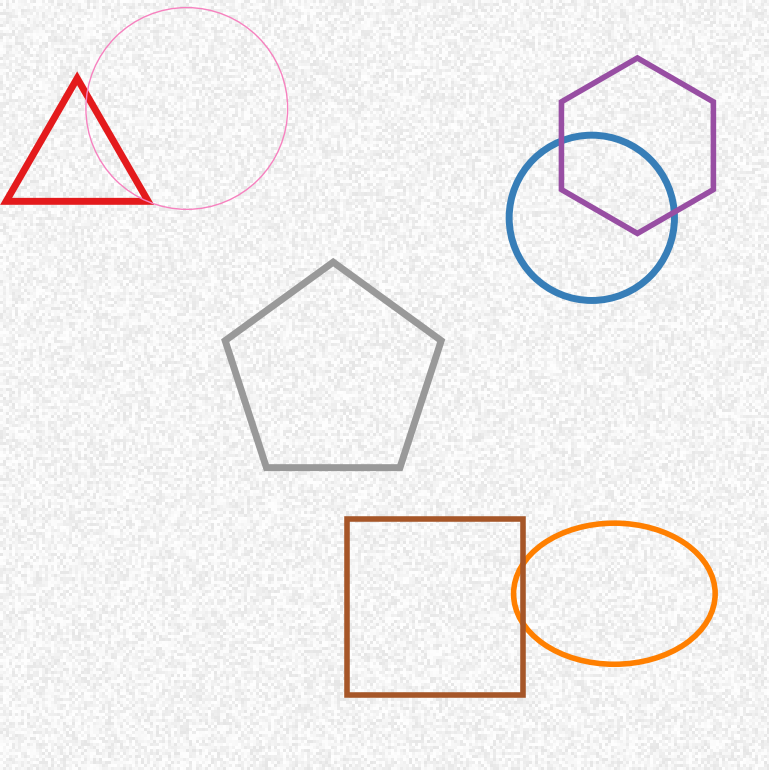[{"shape": "triangle", "thickness": 2.5, "radius": 0.53, "center": [0.1, 0.792]}, {"shape": "circle", "thickness": 2.5, "radius": 0.54, "center": [0.769, 0.717]}, {"shape": "hexagon", "thickness": 2, "radius": 0.57, "center": [0.828, 0.811]}, {"shape": "oval", "thickness": 2, "radius": 0.65, "center": [0.798, 0.229]}, {"shape": "square", "thickness": 2, "radius": 0.57, "center": [0.565, 0.212]}, {"shape": "circle", "thickness": 0.5, "radius": 0.66, "center": [0.243, 0.859]}, {"shape": "pentagon", "thickness": 2.5, "radius": 0.74, "center": [0.433, 0.512]}]